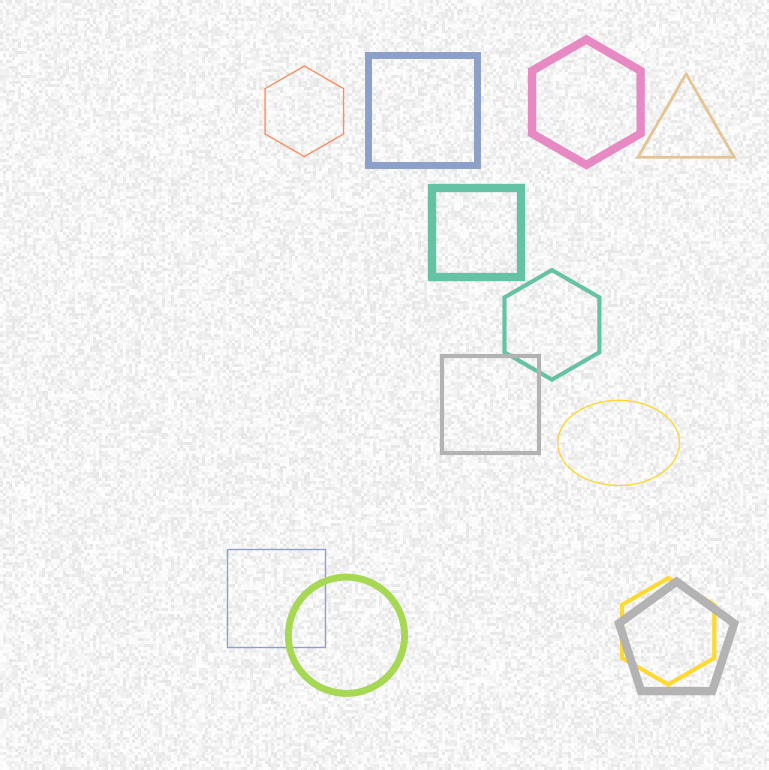[{"shape": "square", "thickness": 3, "radius": 0.29, "center": [0.619, 0.698]}, {"shape": "hexagon", "thickness": 1.5, "radius": 0.36, "center": [0.717, 0.578]}, {"shape": "hexagon", "thickness": 0.5, "radius": 0.29, "center": [0.395, 0.855]}, {"shape": "square", "thickness": 2.5, "radius": 0.36, "center": [0.549, 0.857]}, {"shape": "square", "thickness": 0.5, "radius": 0.32, "center": [0.358, 0.224]}, {"shape": "hexagon", "thickness": 3, "radius": 0.41, "center": [0.761, 0.867]}, {"shape": "circle", "thickness": 2.5, "radius": 0.38, "center": [0.45, 0.175]}, {"shape": "oval", "thickness": 0.5, "radius": 0.4, "center": [0.803, 0.425]}, {"shape": "hexagon", "thickness": 1.5, "radius": 0.35, "center": [0.868, 0.18]}, {"shape": "triangle", "thickness": 1, "radius": 0.36, "center": [0.891, 0.832]}, {"shape": "pentagon", "thickness": 3, "radius": 0.39, "center": [0.879, 0.166]}, {"shape": "square", "thickness": 1.5, "radius": 0.32, "center": [0.637, 0.475]}]